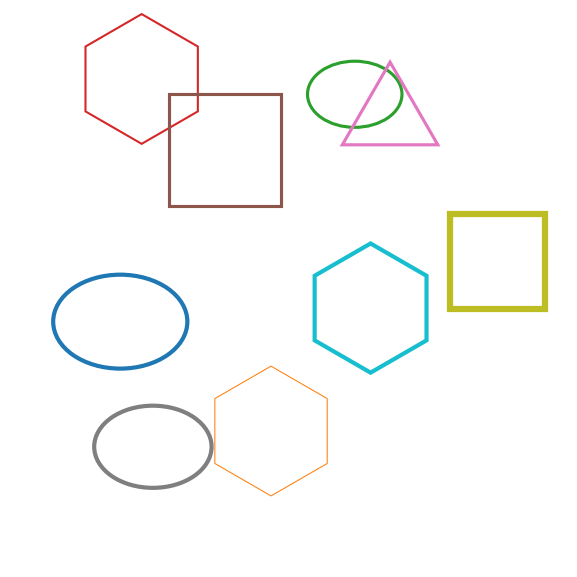[{"shape": "oval", "thickness": 2, "radius": 0.58, "center": [0.208, 0.442]}, {"shape": "hexagon", "thickness": 0.5, "radius": 0.56, "center": [0.469, 0.253]}, {"shape": "oval", "thickness": 1.5, "radius": 0.41, "center": [0.614, 0.836]}, {"shape": "hexagon", "thickness": 1, "radius": 0.56, "center": [0.245, 0.862]}, {"shape": "square", "thickness": 1.5, "radius": 0.49, "center": [0.39, 0.739]}, {"shape": "triangle", "thickness": 1.5, "radius": 0.48, "center": [0.675, 0.796]}, {"shape": "oval", "thickness": 2, "radius": 0.51, "center": [0.265, 0.226]}, {"shape": "square", "thickness": 3, "radius": 0.41, "center": [0.861, 0.547]}, {"shape": "hexagon", "thickness": 2, "radius": 0.56, "center": [0.642, 0.466]}]